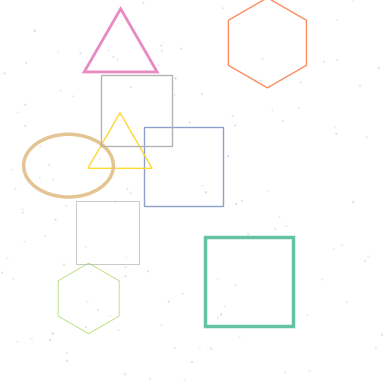[{"shape": "square", "thickness": 2.5, "radius": 0.58, "center": [0.647, 0.27]}, {"shape": "hexagon", "thickness": 1, "radius": 0.59, "center": [0.695, 0.889]}, {"shape": "square", "thickness": 1, "radius": 0.52, "center": [0.476, 0.568]}, {"shape": "triangle", "thickness": 2, "radius": 0.55, "center": [0.313, 0.868]}, {"shape": "hexagon", "thickness": 0.5, "radius": 0.46, "center": [0.23, 0.225]}, {"shape": "triangle", "thickness": 1, "radius": 0.48, "center": [0.312, 0.611]}, {"shape": "oval", "thickness": 2.5, "radius": 0.58, "center": [0.178, 0.57]}, {"shape": "square", "thickness": 0.5, "radius": 0.41, "center": [0.28, 0.397]}, {"shape": "square", "thickness": 1, "radius": 0.46, "center": [0.354, 0.714]}]